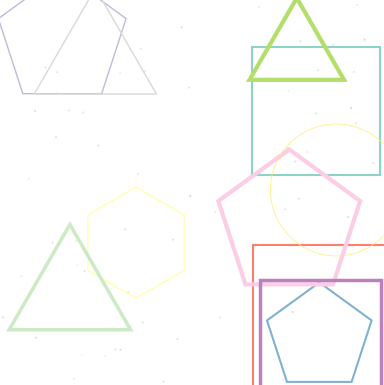[{"shape": "square", "thickness": 1.5, "radius": 0.83, "center": [0.82, 0.712]}, {"shape": "hexagon", "thickness": 1, "radius": 0.72, "center": [0.353, 0.37]}, {"shape": "pentagon", "thickness": 1, "radius": 0.87, "center": [0.162, 0.898]}, {"shape": "square", "thickness": 1.5, "radius": 0.93, "center": [0.843, 0.179]}, {"shape": "pentagon", "thickness": 1.5, "radius": 0.71, "center": [0.829, 0.124]}, {"shape": "triangle", "thickness": 3, "radius": 0.71, "center": [0.771, 0.863]}, {"shape": "pentagon", "thickness": 3, "radius": 0.97, "center": [0.751, 0.418]}, {"shape": "triangle", "thickness": 1, "radius": 0.92, "center": [0.248, 0.847]}, {"shape": "square", "thickness": 2.5, "radius": 0.78, "center": [0.833, 0.116]}, {"shape": "triangle", "thickness": 2.5, "radius": 0.91, "center": [0.182, 0.235]}, {"shape": "circle", "thickness": 0.5, "radius": 0.86, "center": [0.873, 0.507]}]